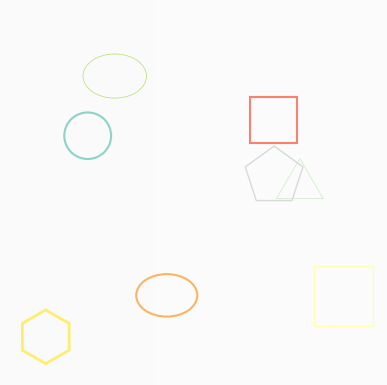[{"shape": "circle", "thickness": 1.5, "radius": 0.3, "center": [0.226, 0.647]}, {"shape": "square", "thickness": 1, "radius": 0.39, "center": [0.886, 0.231]}, {"shape": "square", "thickness": 1.5, "radius": 0.3, "center": [0.706, 0.689]}, {"shape": "oval", "thickness": 1.5, "radius": 0.39, "center": [0.43, 0.233]}, {"shape": "oval", "thickness": 0.5, "radius": 0.41, "center": [0.296, 0.802]}, {"shape": "pentagon", "thickness": 1, "radius": 0.39, "center": [0.707, 0.542]}, {"shape": "triangle", "thickness": 0.5, "radius": 0.35, "center": [0.774, 0.519]}, {"shape": "hexagon", "thickness": 2, "radius": 0.35, "center": [0.118, 0.125]}]